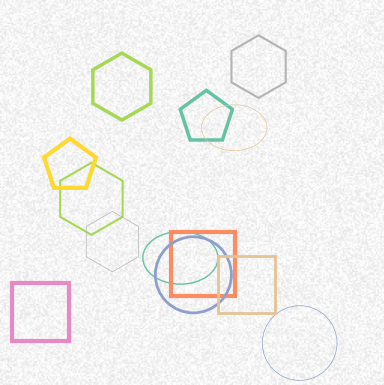[{"shape": "oval", "thickness": 1, "radius": 0.49, "center": [0.469, 0.33]}, {"shape": "pentagon", "thickness": 2.5, "radius": 0.36, "center": [0.536, 0.694]}, {"shape": "square", "thickness": 3, "radius": 0.42, "center": [0.528, 0.313]}, {"shape": "circle", "thickness": 0.5, "radius": 0.49, "center": [0.778, 0.109]}, {"shape": "circle", "thickness": 2, "radius": 0.49, "center": [0.502, 0.286]}, {"shape": "square", "thickness": 3, "radius": 0.37, "center": [0.105, 0.189]}, {"shape": "hexagon", "thickness": 2.5, "radius": 0.43, "center": [0.317, 0.775]}, {"shape": "hexagon", "thickness": 1.5, "radius": 0.47, "center": [0.237, 0.484]}, {"shape": "pentagon", "thickness": 3, "radius": 0.35, "center": [0.182, 0.569]}, {"shape": "square", "thickness": 2, "radius": 0.37, "center": [0.641, 0.261]}, {"shape": "oval", "thickness": 0.5, "radius": 0.43, "center": [0.608, 0.668]}, {"shape": "hexagon", "thickness": 1.5, "radius": 0.41, "center": [0.672, 0.827]}, {"shape": "hexagon", "thickness": 0.5, "radius": 0.39, "center": [0.292, 0.373]}]